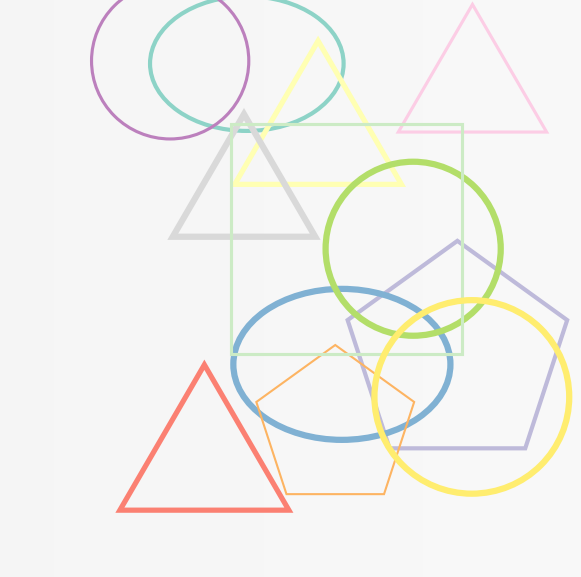[{"shape": "oval", "thickness": 2, "radius": 0.83, "center": [0.425, 0.889]}, {"shape": "triangle", "thickness": 2.5, "radius": 0.83, "center": [0.547, 0.763]}, {"shape": "pentagon", "thickness": 2, "radius": 0.99, "center": [0.787, 0.383]}, {"shape": "triangle", "thickness": 2.5, "radius": 0.84, "center": [0.352, 0.2]}, {"shape": "oval", "thickness": 3, "radius": 0.93, "center": [0.588, 0.368]}, {"shape": "pentagon", "thickness": 1, "radius": 0.71, "center": [0.577, 0.259]}, {"shape": "circle", "thickness": 3, "radius": 0.75, "center": [0.711, 0.568]}, {"shape": "triangle", "thickness": 1.5, "radius": 0.74, "center": [0.813, 0.844]}, {"shape": "triangle", "thickness": 3, "radius": 0.71, "center": [0.42, 0.66]}, {"shape": "circle", "thickness": 1.5, "radius": 0.68, "center": [0.293, 0.894]}, {"shape": "square", "thickness": 1.5, "radius": 0.99, "center": [0.596, 0.585]}, {"shape": "circle", "thickness": 3, "radius": 0.84, "center": [0.812, 0.312]}]